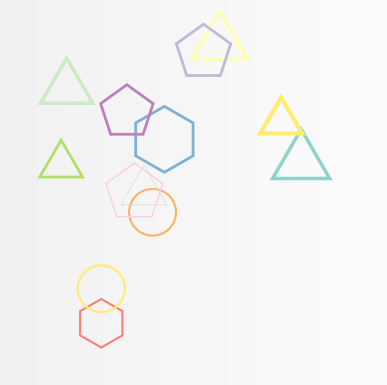[{"shape": "triangle", "thickness": 2.5, "radius": 0.43, "center": [0.777, 0.579]}, {"shape": "triangle", "thickness": 2.5, "radius": 0.41, "center": [0.567, 0.889]}, {"shape": "pentagon", "thickness": 2, "radius": 0.37, "center": [0.525, 0.864]}, {"shape": "hexagon", "thickness": 1.5, "radius": 0.31, "center": [0.261, 0.16]}, {"shape": "hexagon", "thickness": 2, "radius": 0.43, "center": [0.424, 0.638]}, {"shape": "circle", "thickness": 1.5, "radius": 0.3, "center": [0.394, 0.449]}, {"shape": "triangle", "thickness": 2, "radius": 0.32, "center": [0.158, 0.572]}, {"shape": "pentagon", "thickness": 1, "radius": 0.38, "center": [0.347, 0.5]}, {"shape": "triangle", "thickness": 0.5, "radius": 0.34, "center": [0.371, 0.502]}, {"shape": "pentagon", "thickness": 2, "radius": 0.36, "center": [0.327, 0.709]}, {"shape": "triangle", "thickness": 2.5, "radius": 0.39, "center": [0.172, 0.771]}, {"shape": "triangle", "thickness": 3, "radius": 0.31, "center": [0.725, 0.685]}, {"shape": "circle", "thickness": 1.5, "radius": 0.3, "center": [0.262, 0.25]}]